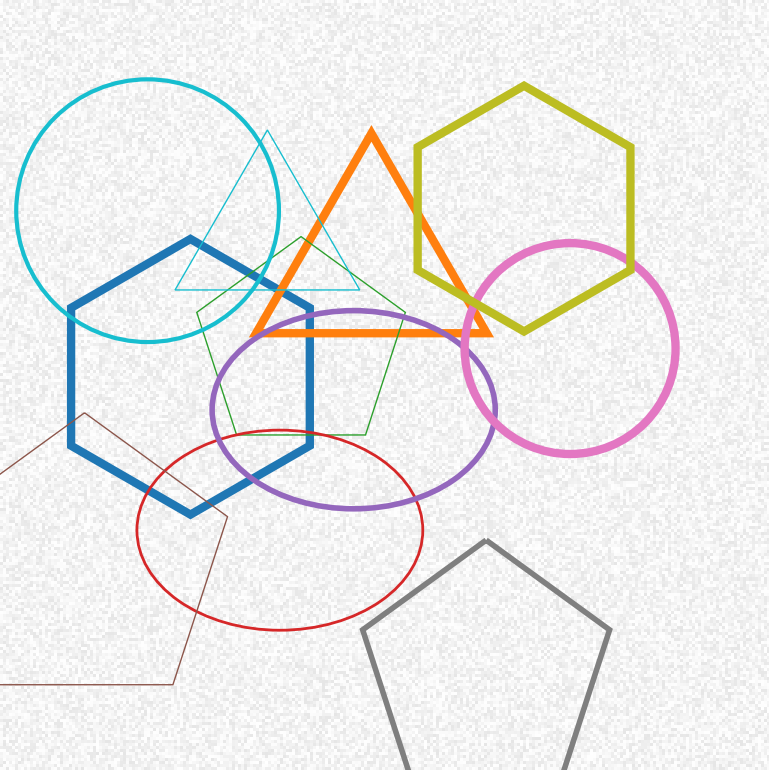[{"shape": "hexagon", "thickness": 3, "radius": 0.89, "center": [0.247, 0.511]}, {"shape": "triangle", "thickness": 3, "radius": 0.87, "center": [0.482, 0.654]}, {"shape": "pentagon", "thickness": 0.5, "radius": 0.71, "center": [0.391, 0.55]}, {"shape": "oval", "thickness": 1, "radius": 0.93, "center": [0.363, 0.311]}, {"shape": "oval", "thickness": 2, "radius": 0.92, "center": [0.459, 0.468]}, {"shape": "pentagon", "thickness": 0.5, "radius": 0.98, "center": [0.11, 0.269]}, {"shape": "circle", "thickness": 3, "radius": 0.68, "center": [0.74, 0.547]}, {"shape": "pentagon", "thickness": 2, "radius": 0.84, "center": [0.631, 0.13]}, {"shape": "hexagon", "thickness": 3, "radius": 0.8, "center": [0.681, 0.729]}, {"shape": "triangle", "thickness": 0.5, "radius": 0.69, "center": [0.347, 0.693]}, {"shape": "circle", "thickness": 1.5, "radius": 0.85, "center": [0.192, 0.726]}]